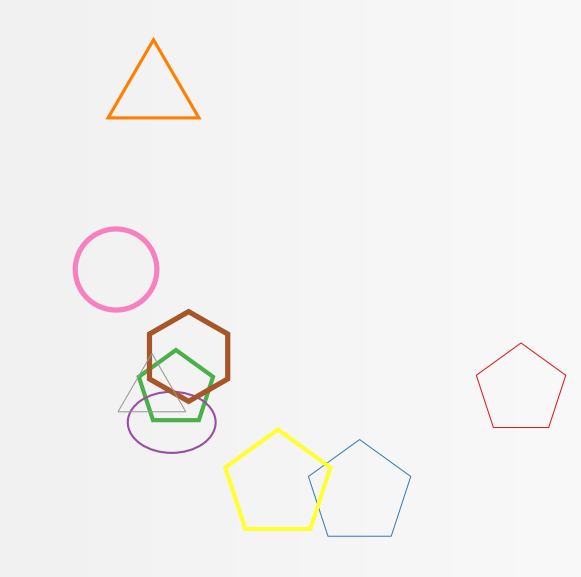[{"shape": "pentagon", "thickness": 0.5, "radius": 0.4, "center": [0.896, 0.324]}, {"shape": "pentagon", "thickness": 0.5, "radius": 0.46, "center": [0.619, 0.145]}, {"shape": "pentagon", "thickness": 2, "radius": 0.34, "center": [0.303, 0.326]}, {"shape": "oval", "thickness": 1, "radius": 0.38, "center": [0.295, 0.268]}, {"shape": "triangle", "thickness": 1.5, "radius": 0.45, "center": [0.264, 0.84]}, {"shape": "pentagon", "thickness": 2, "radius": 0.48, "center": [0.478, 0.16]}, {"shape": "hexagon", "thickness": 2.5, "radius": 0.39, "center": [0.324, 0.382]}, {"shape": "circle", "thickness": 2.5, "radius": 0.35, "center": [0.2, 0.532]}, {"shape": "triangle", "thickness": 0.5, "radius": 0.34, "center": [0.261, 0.32]}]